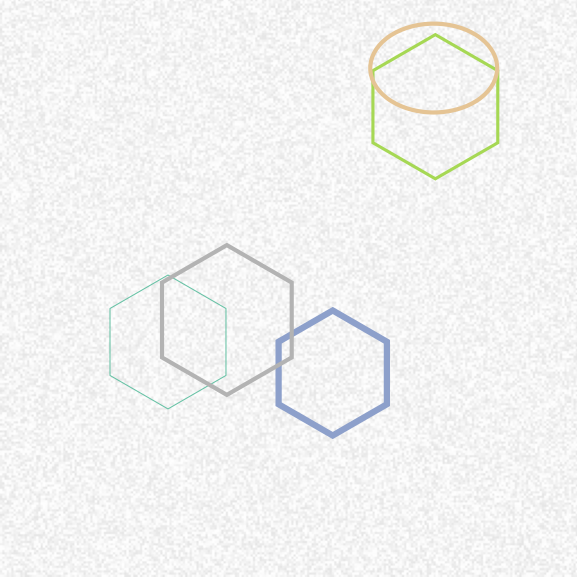[{"shape": "hexagon", "thickness": 0.5, "radius": 0.58, "center": [0.291, 0.407]}, {"shape": "hexagon", "thickness": 3, "radius": 0.54, "center": [0.576, 0.353]}, {"shape": "hexagon", "thickness": 1.5, "radius": 0.62, "center": [0.754, 0.814]}, {"shape": "oval", "thickness": 2, "radius": 0.55, "center": [0.751, 0.881]}, {"shape": "hexagon", "thickness": 2, "radius": 0.65, "center": [0.393, 0.445]}]